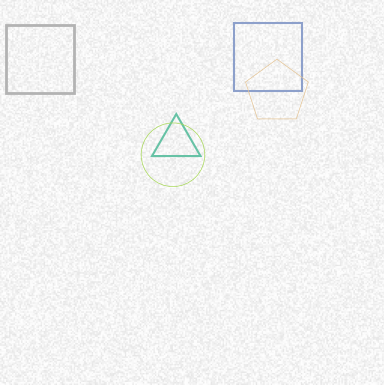[{"shape": "triangle", "thickness": 1.5, "radius": 0.36, "center": [0.458, 0.631]}, {"shape": "square", "thickness": 1.5, "radius": 0.44, "center": [0.696, 0.852]}, {"shape": "circle", "thickness": 0.5, "radius": 0.41, "center": [0.449, 0.598]}, {"shape": "pentagon", "thickness": 0.5, "radius": 0.43, "center": [0.719, 0.761]}, {"shape": "square", "thickness": 2, "radius": 0.44, "center": [0.104, 0.846]}]